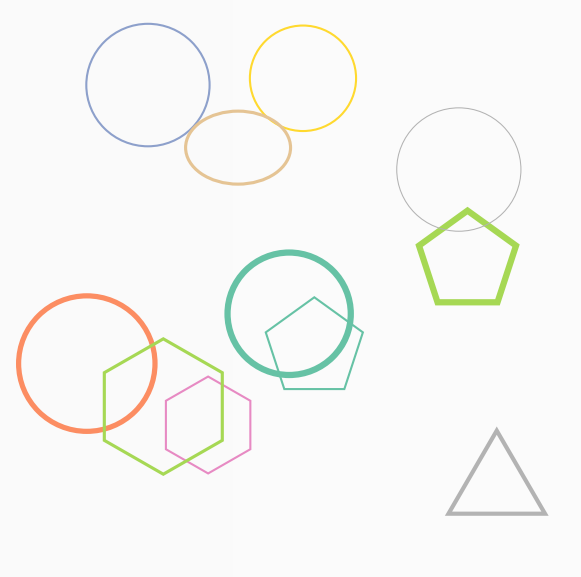[{"shape": "pentagon", "thickness": 1, "radius": 0.44, "center": [0.541, 0.396]}, {"shape": "circle", "thickness": 3, "radius": 0.53, "center": [0.497, 0.456]}, {"shape": "circle", "thickness": 2.5, "radius": 0.59, "center": [0.149, 0.37]}, {"shape": "circle", "thickness": 1, "radius": 0.53, "center": [0.255, 0.852]}, {"shape": "hexagon", "thickness": 1, "radius": 0.42, "center": [0.358, 0.263]}, {"shape": "pentagon", "thickness": 3, "radius": 0.44, "center": [0.804, 0.547]}, {"shape": "hexagon", "thickness": 1.5, "radius": 0.59, "center": [0.281, 0.295]}, {"shape": "circle", "thickness": 1, "radius": 0.46, "center": [0.521, 0.864]}, {"shape": "oval", "thickness": 1.5, "radius": 0.45, "center": [0.41, 0.743]}, {"shape": "triangle", "thickness": 2, "radius": 0.48, "center": [0.855, 0.158]}, {"shape": "circle", "thickness": 0.5, "radius": 0.53, "center": [0.789, 0.706]}]